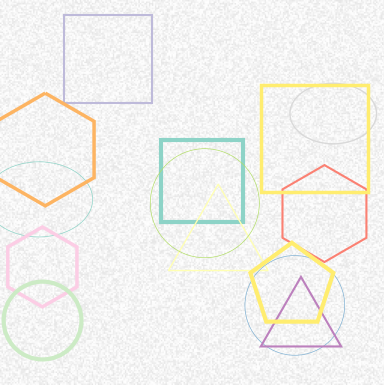[{"shape": "square", "thickness": 3, "radius": 0.54, "center": [0.525, 0.53]}, {"shape": "oval", "thickness": 0.5, "radius": 0.7, "center": [0.101, 0.482]}, {"shape": "triangle", "thickness": 1, "radius": 0.75, "center": [0.567, 0.372]}, {"shape": "square", "thickness": 1.5, "radius": 0.57, "center": [0.28, 0.847]}, {"shape": "hexagon", "thickness": 1.5, "radius": 0.63, "center": [0.843, 0.445]}, {"shape": "circle", "thickness": 0.5, "radius": 0.65, "center": [0.766, 0.207]}, {"shape": "hexagon", "thickness": 2.5, "radius": 0.73, "center": [0.118, 0.612]}, {"shape": "circle", "thickness": 0.5, "radius": 0.71, "center": [0.532, 0.472]}, {"shape": "hexagon", "thickness": 2.5, "radius": 0.52, "center": [0.11, 0.307]}, {"shape": "oval", "thickness": 1, "radius": 0.56, "center": [0.866, 0.705]}, {"shape": "triangle", "thickness": 1.5, "radius": 0.6, "center": [0.782, 0.16]}, {"shape": "circle", "thickness": 3, "radius": 0.51, "center": [0.111, 0.167]}, {"shape": "pentagon", "thickness": 3, "radius": 0.57, "center": [0.758, 0.256]}, {"shape": "square", "thickness": 2.5, "radius": 0.69, "center": [0.817, 0.641]}]